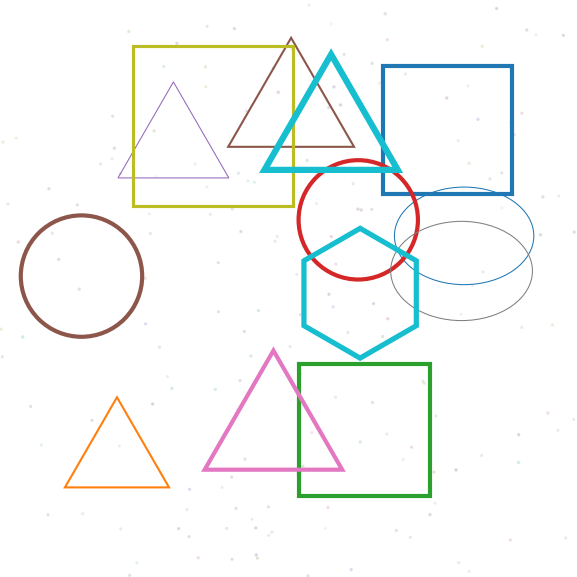[{"shape": "square", "thickness": 2, "radius": 0.56, "center": [0.775, 0.774]}, {"shape": "oval", "thickness": 0.5, "radius": 0.6, "center": [0.804, 0.591]}, {"shape": "triangle", "thickness": 1, "radius": 0.52, "center": [0.203, 0.207]}, {"shape": "square", "thickness": 2, "radius": 0.57, "center": [0.631, 0.254]}, {"shape": "circle", "thickness": 2, "radius": 0.52, "center": [0.62, 0.618]}, {"shape": "triangle", "thickness": 0.5, "radius": 0.55, "center": [0.3, 0.746]}, {"shape": "circle", "thickness": 2, "radius": 0.53, "center": [0.141, 0.521]}, {"shape": "triangle", "thickness": 1, "radius": 0.63, "center": [0.504, 0.808]}, {"shape": "triangle", "thickness": 2, "radius": 0.69, "center": [0.473, 0.255]}, {"shape": "oval", "thickness": 0.5, "radius": 0.61, "center": [0.799, 0.53]}, {"shape": "square", "thickness": 1.5, "radius": 0.69, "center": [0.369, 0.781]}, {"shape": "triangle", "thickness": 3, "radius": 0.67, "center": [0.573, 0.772]}, {"shape": "hexagon", "thickness": 2.5, "radius": 0.56, "center": [0.624, 0.491]}]